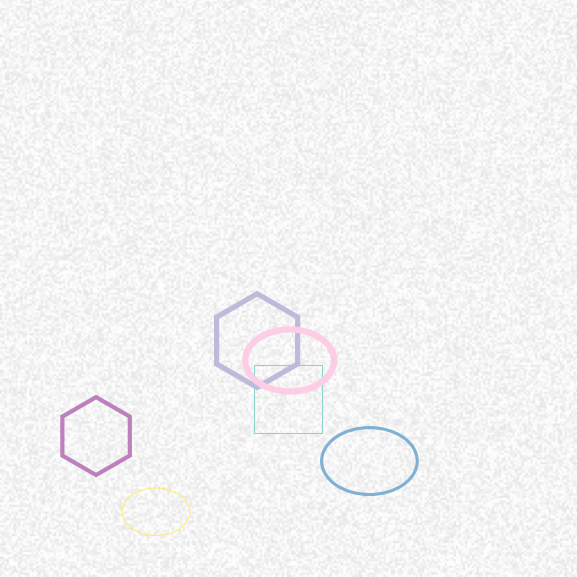[{"shape": "square", "thickness": 0.5, "radius": 0.3, "center": [0.499, 0.308]}, {"shape": "hexagon", "thickness": 2.5, "radius": 0.41, "center": [0.445, 0.409]}, {"shape": "oval", "thickness": 1.5, "radius": 0.41, "center": [0.64, 0.201]}, {"shape": "oval", "thickness": 3, "radius": 0.38, "center": [0.502, 0.375]}, {"shape": "hexagon", "thickness": 2, "radius": 0.34, "center": [0.166, 0.244]}, {"shape": "oval", "thickness": 0.5, "radius": 0.29, "center": [0.27, 0.113]}]